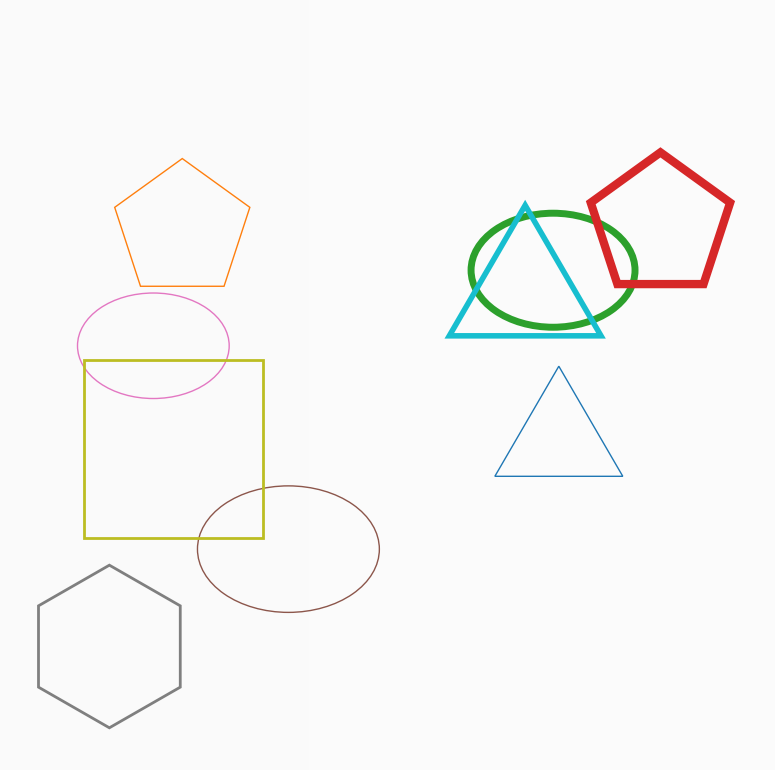[{"shape": "triangle", "thickness": 0.5, "radius": 0.48, "center": [0.721, 0.429]}, {"shape": "pentagon", "thickness": 0.5, "radius": 0.46, "center": [0.235, 0.702]}, {"shape": "oval", "thickness": 2.5, "radius": 0.53, "center": [0.714, 0.649]}, {"shape": "pentagon", "thickness": 3, "radius": 0.47, "center": [0.852, 0.708]}, {"shape": "oval", "thickness": 0.5, "radius": 0.59, "center": [0.372, 0.287]}, {"shape": "oval", "thickness": 0.5, "radius": 0.49, "center": [0.198, 0.551]}, {"shape": "hexagon", "thickness": 1, "radius": 0.53, "center": [0.141, 0.16]}, {"shape": "square", "thickness": 1, "radius": 0.58, "center": [0.224, 0.417]}, {"shape": "triangle", "thickness": 2, "radius": 0.56, "center": [0.678, 0.62]}]